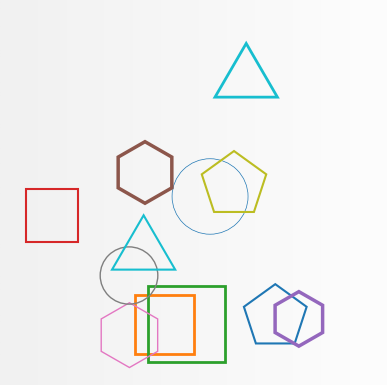[{"shape": "circle", "thickness": 0.5, "radius": 0.49, "center": [0.542, 0.49]}, {"shape": "pentagon", "thickness": 1.5, "radius": 0.43, "center": [0.71, 0.177]}, {"shape": "square", "thickness": 2, "radius": 0.38, "center": [0.424, 0.157]}, {"shape": "square", "thickness": 2, "radius": 0.49, "center": [0.481, 0.159]}, {"shape": "square", "thickness": 1.5, "radius": 0.34, "center": [0.134, 0.44]}, {"shape": "hexagon", "thickness": 2.5, "radius": 0.35, "center": [0.771, 0.172]}, {"shape": "hexagon", "thickness": 2.5, "radius": 0.4, "center": [0.374, 0.552]}, {"shape": "hexagon", "thickness": 1, "radius": 0.42, "center": [0.334, 0.13]}, {"shape": "circle", "thickness": 1, "radius": 0.37, "center": [0.333, 0.284]}, {"shape": "pentagon", "thickness": 1.5, "radius": 0.44, "center": [0.604, 0.52]}, {"shape": "triangle", "thickness": 2, "radius": 0.46, "center": [0.635, 0.794]}, {"shape": "triangle", "thickness": 1.5, "radius": 0.47, "center": [0.371, 0.347]}]